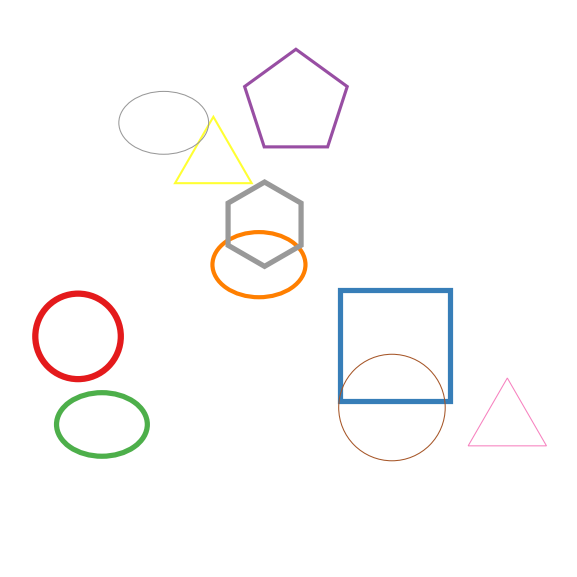[{"shape": "circle", "thickness": 3, "radius": 0.37, "center": [0.135, 0.417]}, {"shape": "square", "thickness": 2.5, "radius": 0.48, "center": [0.684, 0.401]}, {"shape": "oval", "thickness": 2.5, "radius": 0.39, "center": [0.177, 0.264]}, {"shape": "pentagon", "thickness": 1.5, "radius": 0.47, "center": [0.512, 0.82]}, {"shape": "oval", "thickness": 2, "radius": 0.4, "center": [0.448, 0.541]}, {"shape": "triangle", "thickness": 1, "radius": 0.38, "center": [0.369, 0.72]}, {"shape": "circle", "thickness": 0.5, "radius": 0.46, "center": [0.679, 0.293]}, {"shape": "triangle", "thickness": 0.5, "radius": 0.39, "center": [0.878, 0.266]}, {"shape": "oval", "thickness": 0.5, "radius": 0.39, "center": [0.284, 0.786]}, {"shape": "hexagon", "thickness": 2.5, "radius": 0.36, "center": [0.458, 0.611]}]